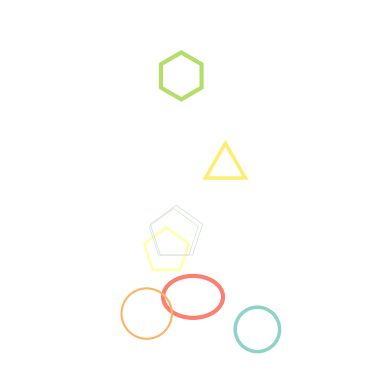[{"shape": "circle", "thickness": 2.5, "radius": 0.29, "center": [0.669, 0.144]}, {"shape": "pentagon", "thickness": 2, "radius": 0.3, "center": [0.433, 0.348]}, {"shape": "oval", "thickness": 3, "radius": 0.39, "center": [0.501, 0.229]}, {"shape": "circle", "thickness": 1.5, "radius": 0.33, "center": [0.381, 0.186]}, {"shape": "hexagon", "thickness": 3, "radius": 0.3, "center": [0.471, 0.803]}, {"shape": "pentagon", "thickness": 0.5, "radius": 0.36, "center": [0.458, 0.396]}, {"shape": "pentagon", "thickness": 0.5, "radius": 0.34, "center": [0.451, 0.391]}, {"shape": "triangle", "thickness": 2.5, "radius": 0.3, "center": [0.585, 0.568]}]